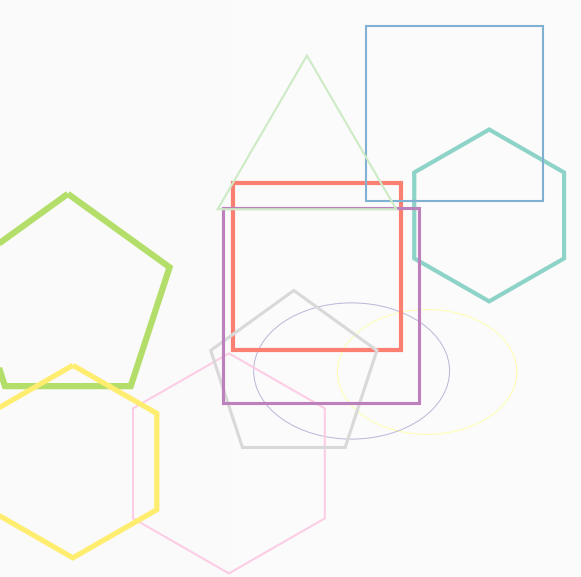[{"shape": "hexagon", "thickness": 2, "radius": 0.74, "center": [0.842, 0.626]}, {"shape": "oval", "thickness": 0.5, "radius": 0.77, "center": [0.735, 0.355]}, {"shape": "oval", "thickness": 0.5, "radius": 0.84, "center": [0.605, 0.357]}, {"shape": "square", "thickness": 2, "radius": 0.73, "center": [0.545, 0.537]}, {"shape": "square", "thickness": 1, "radius": 0.76, "center": [0.781, 0.802]}, {"shape": "pentagon", "thickness": 3, "radius": 0.92, "center": [0.117, 0.479]}, {"shape": "hexagon", "thickness": 1, "radius": 0.95, "center": [0.394, 0.197]}, {"shape": "pentagon", "thickness": 1.5, "radius": 0.75, "center": [0.505, 0.346]}, {"shape": "square", "thickness": 1.5, "radius": 0.84, "center": [0.552, 0.469]}, {"shape": "triangle", "thickness": 1, "radius": 0.89, "center": [0.528, 0.726]}, {"shape": "hexagon", "thickness": 2.5, "radius": 0.83, "center": [0.125, 0.2]}]